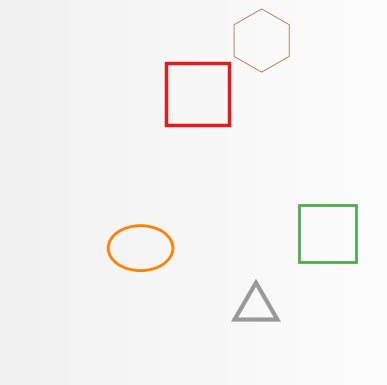[{"shape": "square", "thickness": 2.5, "radius": 0.41, "center": [0.51, 0.755]}, {"shape": "square", "thickness": 2, "radius": 0.37, "center": [0.846, 0.393]}, {"shape": "oval", "thickness": 2, "radius": 0.42, "center": [0.363, 0.355]}, {"shape": "hexagon", "thickness": 0.5, "radius": 0.41, "center": [0.675, 0.895]}, {"shape": "triangle", "thickness": 3, "radius": 0.32, "center": [0.661, 0.202]}]